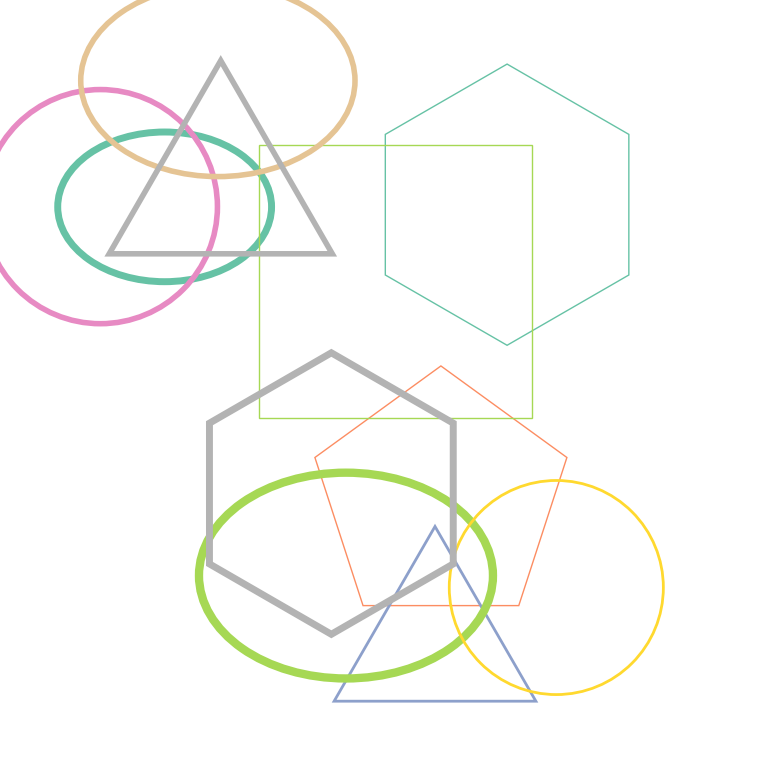[{"shape": "hexagon", "thickness": 0.5, "radius": 0.91, "center": [0.659, 0.734]}, {"shape": "oval", "thickness": 2.5, "radius": 0.69, "center": [0.214, 0.731]}, {"shape": "pentagon", "thickness": 0.5, "radius": 0.86, "center": [0.573, 0.353]}, {"shape": "triangle", "thickness": 1, "radius": 0.76, "center": [0.565, 0.165]}, {"shape": "circle", "thickness": 2, "radius": 0.76, "center": [0.13, 0.732]}, {"shape": "oval", "thickness": 3, "radius": 0.95, "center": [0.449, 0.253]}, {"shape": "square", "thickness": 0.5, "radius": 0.89, "center": [0.514, 0.635]}, {"shape": "circle", "thickness": 1, "radius": 0.7, "center": [0.722, 0.237]}, {"shape": "oval", "thickness": 2, "radius": 0.89, "center": [0.283, 0.895]}, {"shape": "triangle", "thickness": 2, "radius": 0.84, "center": [0.287, 0.754]}, {"shape": "hexagon", "thickness": 2.5, "radius": 0.91, "center": [0.43, 0.359]}]